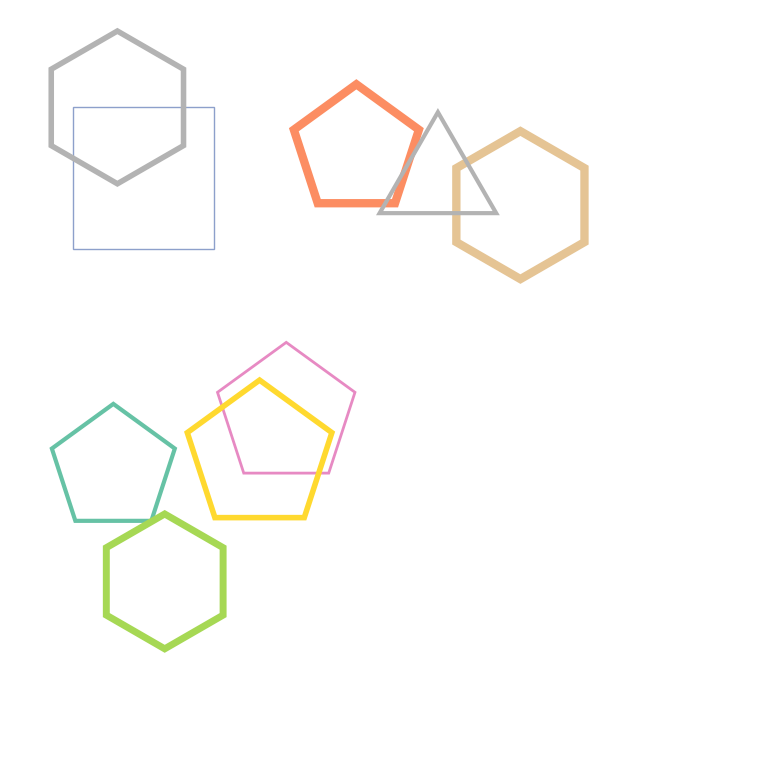[{"shape": "pentagon", "thickness": 1.5, "radius": 0.42, "center": [0.147, 0.392]}, {"shape": "pentagon", "thickness": 3, "radius": 0.43, "center": [0.463, 0.805]}, {"shape": "square", "thickness": 0.5, "radius": 0.46, "center": [0.186, 0.769]}, {"shape": "pentagon", "thickness": 1, "radius": 0.47, "center": [0.372, 0.461]}, {"shape": "hexagon", "thickness": 2.5, "radius": 0.44, "center": [0.214, 0.245]}, {"shape": "pentagon", "thickness": 2, "radius": 0.49, "center": [0.337, 0.408]}, {"shape": "hexagon", "thickness": 3, "radius": 0.48, "center": [0.676, 0.734]}, {"shape": "triangle", "thickness": 1.5, "radius": 0.44, "center": [0.569, 0.767]}, {"shape": "hexagon", "thickness": 2, "radius": 0.5, "center": [0.152, 0.861]}]